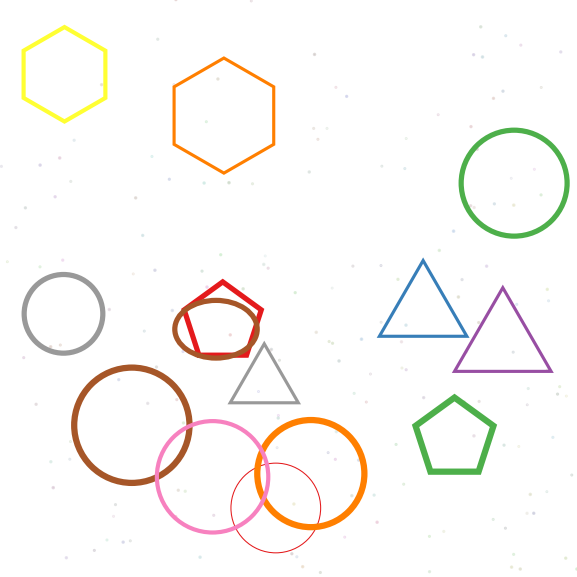[{"shape": "pentagon", "thickness": 2.5, "radius": 0.35, "center": [0.386, 0.441]}, {"shape": "circle", "thickness": 0.5, "radius": 0.39, "center": [0.478, 0.12]}, {"shape": "triangle", "thickness": 1.5, "radius": 0.44, "center": [0.733, 0.461]}, {"shape": "circle", "thickness": 2.5, "radius": 0.46, "center": [0.89, 0.682]}, {"shape": "pentagon", "thickness": 3, "radius": 0.35, "center": [0.787, 0.24]}, {"shape": "triangle", "thickness": 1.5, "radius": 0.48, "center": [0.871, 0.404]}, {"shape": "hexagon", "thickness": 1.5, "radius": 0.5, "center": [0.388, 0.799]}, {"shape": "circle", "thickness": 3, "radius": 0.46, "center": [0.538, 0.179]}, {"shape": "hexagon", "thickness": 2, "radius": 0.41, "center": [0.112, 0.87]}, {"shape": "oval", "thickness": 2.5, "radius": 0.36, "center": [0.374, 0.429]}, {"shape": "circle", "thickness": 3, "radius": 0.5, "center": [0.228, 0.263]}, {"shape": "circle", "thickness": 2, "radius": 0.48, "center": [0.368, 0.173]}, {"shape": "triangle", "thickness": 1.5, "radius": 0.34, "center": [0.458, 0.336]}, {"shape": "circle", "thickness": 2.5, "radius": 0.34, "center": [0.11, 0.456]}]